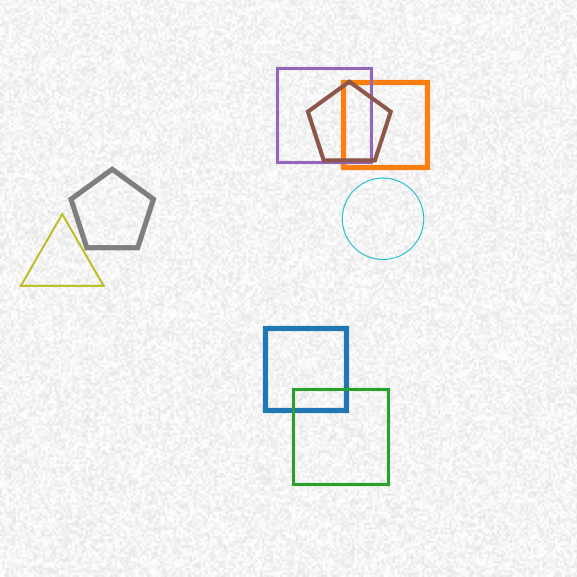[{"shape": "square", "thickness": 2.5, "radius": 0.35, "center": [0.529, 0.36]}, {"shape": "square", "thickness": 2.5, "radius": 0.37, "center": [0.667, 0.783]}, {"shape": "square", "thickness": 1.5, "radius": 0.41, "center": [0.589, 0.243]}, {"shape": "square", "thickness": 1.5, "radius": 0.41, "center": [0.562, 0.8]}, {"shape": "pentagon", "thickness": 2, "radius": 0.38, "center": [0.605, 0.782]}, {"shape": "pentagon", "thickness": 2.5, "radius": 0.38, "center": [0.194, 0.631]}, {"shape": "triangle", "thickness": 1, "radius": 0.41, "center": [0.108, 0.546]}, {"shape": "circle", "thickness": 0.5, "radius": 0.35, "center": [0.663, 0.62]}]